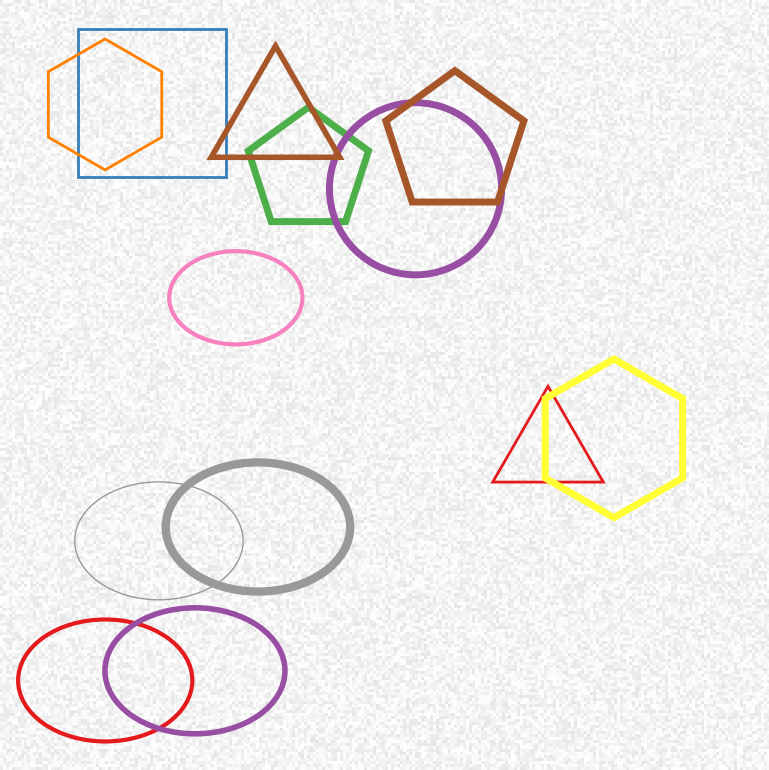[{"shape": "oval", "thickness": 1.5, "radius": 0.57, "center": [0.137, 0.116]}, {"shape": "triangle", "thickness": 1, "radius": 0.41, "center": [0.712, 0.415]}, {"shape": "square", "thickness": 1, "radius": 0.48, "center": [0.197, 0.866]}, {"shape": "pentagon", "thickness": 2.5, "radius": 0.41, "center": [0.401, 0.779]}, {"shape": "circle", "thickness": 2.5, "radius": 0.56, "center": [0.54, 0.755]}, {"shape": "oval", "thickness": 2, "radius": 0.58, "center": [0.253, 0.129]}, {"shape": "hexagon", "thickness": 1, "radius": 0.43, "center": [0.136, 0.864]}, {"shape": "hexagon", "thickness": 2.5, "radius": 0.52, "center": [0.797, 0.431]}, {"shape": "pentagon", "thickness": 2.5, "radius": 0.47, "center": [0.591, 0.814]}, {"shape": "triangle", "thickness": 2, "radius": 0.48, "center": [0.358, 0.844]}, {"shape": "oval", "thickness": 1.5, "radius": 0.43, "center": [0.306, 0.613]}, {"shape": "oval", "thickness": 0.5, "radius": 0.55, "center": [0.206, 0.298]}, {"shape": "oval", "thickness": 3, "radius": 0.6, "center": [0.335, 0.316]}]